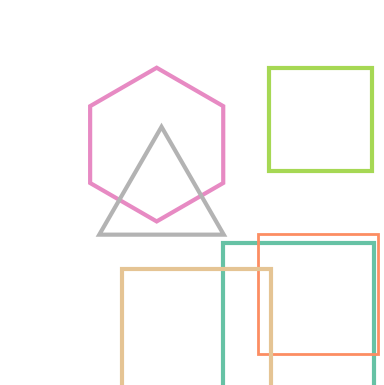[{"shape": "square", "thickness": 3, "radius": 0.98, "center": [0.775, 0.174]}, {"shape": "square", "thickness": 2, "radius": 0.78, "center": [0.826, 0.237]}, {"shape": "hexagon", "thickness": 3, "radius": 1.0, "center": [0.407, 0.624]}, {"shape": "square", "thickness": 3, "radius": 0.67, "center": [0.833, 0.69]}, {"shape": "square", "thickness": 3, "radius": 0.96, "center": [0.51, 0.108]}, {"shape": "triangle", "thickness": 3, "radius": 0.93, "center": [0.42, 0.484]}]